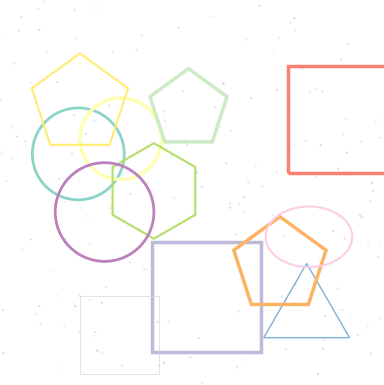[{"shape": "circle", "thickness": 2, "radius": 0.6, "center": [0.203, 0.6]}, {"shape": "circle", "thickness": 2.5, "radius": 0.53, "center": [0.313, 0.64]}, {"shape": "square", "thickness": 2.5, "radius": 0.71, "center": [0.537, 0.229]}, {"shape": "square", "thickness": 2.5, "radius": 0.7, "center": [0.886, 0.689]}, {"shape": "triangle", "thickness": 1, "radius": 0.64, "center": [0.796, 0.187]}, {"shape": "pentagon", "thickness": 2.5, "radius": 0.63, "center": [0.727, 0.311]}, {"shape": "hexagon", "thickness": 1.5, "radius": 0.62, "center": [0.4, 0.504]}, {"shape": "oval", "thickness": 1.5, "radius": 0.56, "center": [0.802, 0.385]}, {"shape": "square", "thickness": 0.5, "radius": 0.51, "center": [0.31, 0.129]}, {"shape": "circle", "thickness": 2, "radius": 0.64, "center": [0.272, 0.449]}, {"shape": "pentagon", "thickness": 2.5, "radius": 0.53, "center": [0.49, 0.717]}, {"shape": "pentagon", "thickness": 1.5, "radius": 0.66, "center": [0.208, 0.73]}]